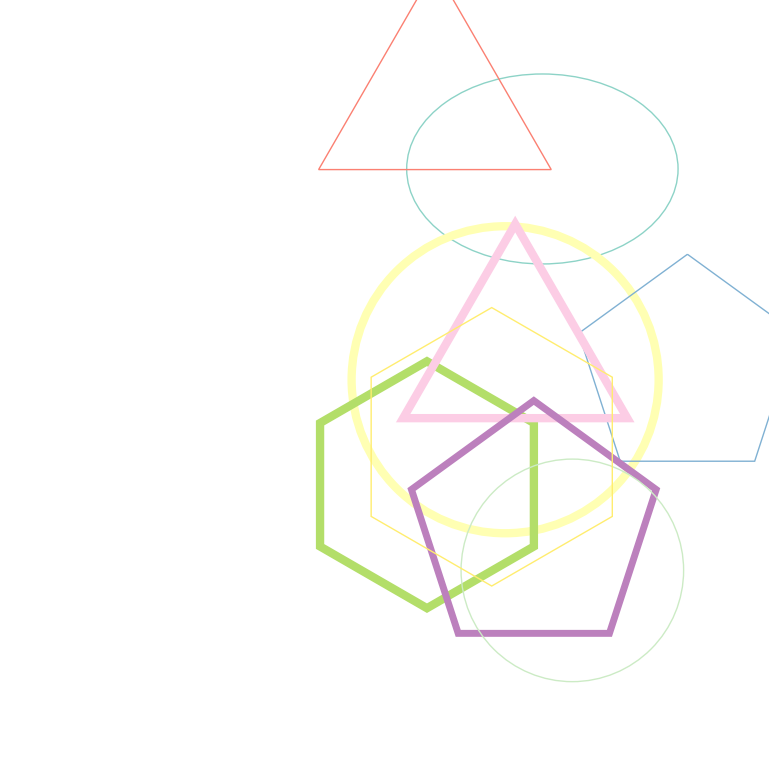[{"shape": "oval", "thickness": 0.5, "radius": 0.88, "center": [0.704, 0.781]}, {"shape": "circle", "thickness": 3, "radius": 1.0, "center": [0.656, 0.507]}, {"shape": "triangle", "thickness": 0.5, "radius": 0.87, "center": [0.565, 0.867]}, {"shape": "pentagon", "thickness": 0.5, "radius": 0.74, "center": [0.893, 0.521]}, {"shape": "hexagon", "thickness": 3, "radius": 0.8, "center": [0.555, 0.37]}, {"shape": "triangle", "thickness": 3, "radius": 0.84, "center": [0.669, 0.541]}, {"shape": "pentagon", "thickness": 2.5, "radius": 0.84, "center": [0.693, 0.313]}, {"shape": "circle", "thickness": 0.5, "radius": 0.72, "center": [0.743, 0.259]}, {"shape": "hexagon", "thickness": 0.5, "radius": 0.9, "center": [0.639, 0.42]}]